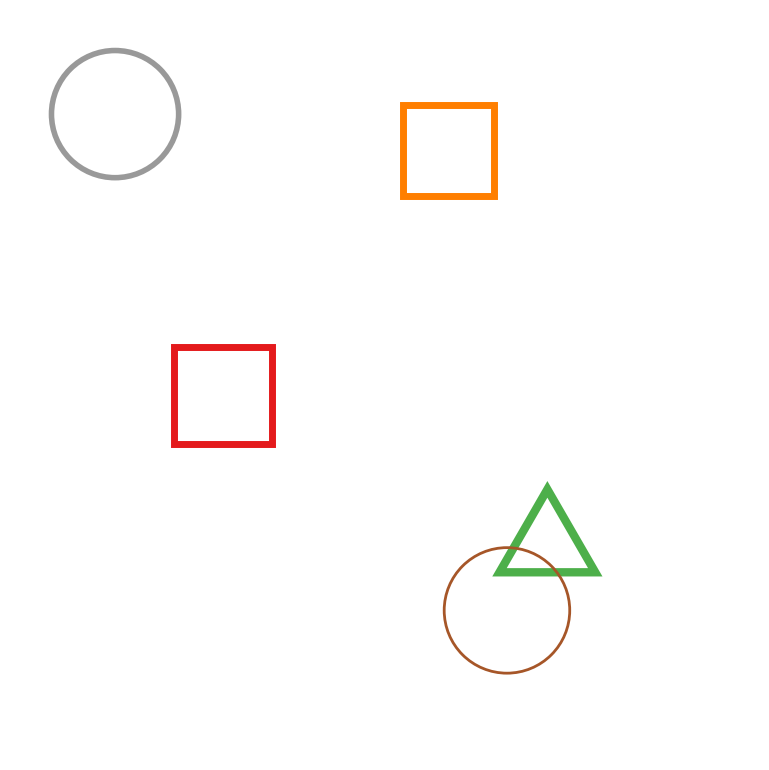[{"shape": "square", "thickness": 2.5, "radius": 0.32, "center": [0.29, 0.486]}, {"shape": "triangle", "thickness": 3, "radius": 0.36, "center": [0.711, 0.293]}, {"shape": "square", "thickness": 2.5, "radius": 0.3, "center": [0.583, 0.805]}, {"shape": "circle", "thickness": 1, "radius": 0.41, "center": [0.658, 0.207]}, {"shape": "circle", "thickness": 2, "radius": 0.41, "center": [0.149, 0.852]}]